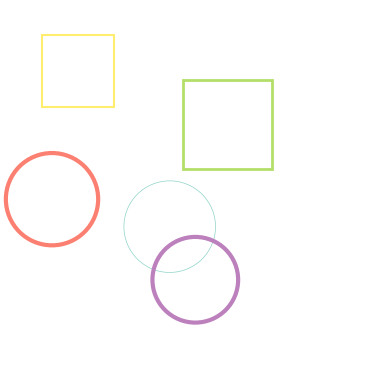[{"shape": "circle", "thickness": 0.5, "radius": 0.59, "center": [0.441, 0.411]}, {"shape": "circle", "thickness": 3, "radius": 0.6, "center": [0.135, 0.483]}, {"shape": "square", "thickness": 2, "radius": 0.58, "center": [0.591, 0.678]}, {"shape": "circle", "thickness": 3, "radius": 0.56, "center": [0.507, 0.273]}, {"shape": "square", "thickness": 1.5, "radius": 0.47, "center": [0.204, 0.815]}]